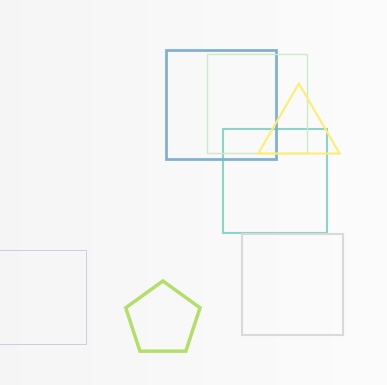[{"shape": "square", "thickness": 1.5, "radius": 0.67, "center": [0.709, 0.53]}, {"shape": "square", "thickness": 0.5, "radius": 0.61, "center": [0.101, 0.228]}, {"shape": "square", "thickness": 2, "radius": 0.71, "center": [0.571, 0.729]}, {"shape": "pentagon", "thickness": 2.5, "radius": 0.5, "center": [0.42, 0.169]}, {"shape": "square", "thickness": 1.5, "radius": 0.65, "center": [0.755, 0.262]}, {"shape": "square", "thickness": 1, "radius": 0.64, "center": [0.664, 0.731]}, {"shape": "triangle", "thickness": 1.5, "radius": 0.61, "center": [0.771, 0.662]}]